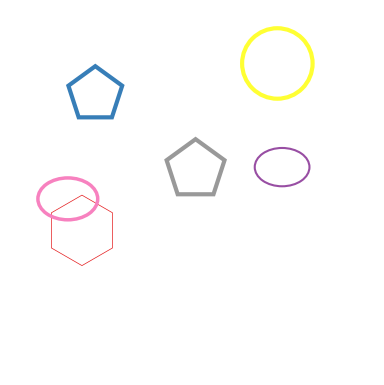[{"shape": "hexagon", "thickness": 0.5, "radius": 0.46, "center": [0.213, 0.402]}, {"shape": "pentagon", "thickness": 3, "radius": 0.37, "center": [0.248, 0.755]}, {"shape": "oval", "thickness": 1.5, "radius": 0.36, "center": [0.733, 0.566]}, {"shape": "circle", "thickness": 3, "radius": 0.46, "center": [0.72, 0.835]}, {"shape": "oval", "thickness": 2.5, "radius": 0.39, "center": [0.176, 0.483]}, {"shape": "pentagon", "thickness": 3, "radius": 0.4, "center": [0.508, 0.559]}]